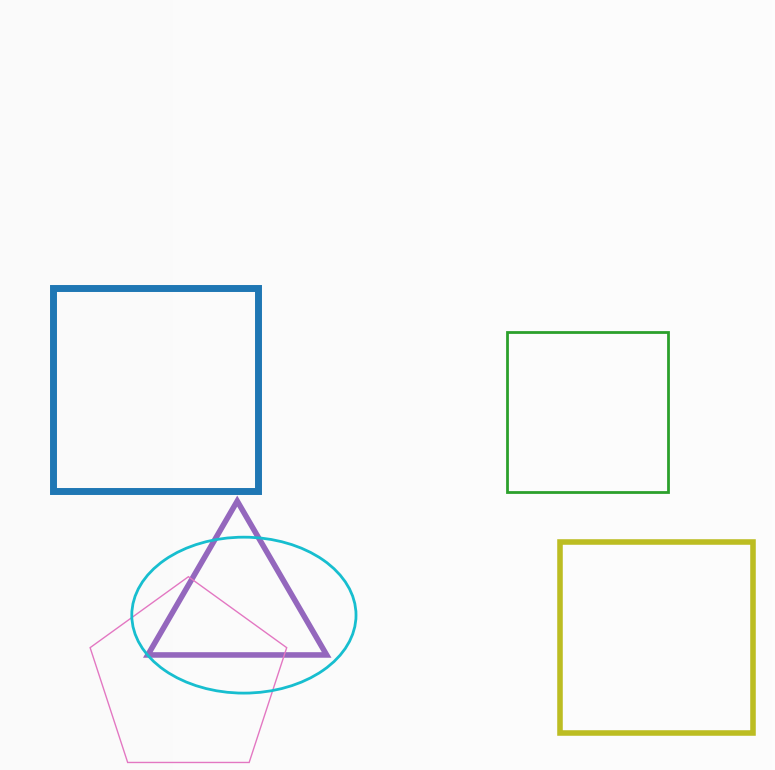[{"shape": "square", "thickness": 2.5, "radius": 0.66, "center": [0.201, 0.494]}, {"shape": "square", "thickness": 1, "radius": 0.52, "center": [0.758, 0.465]}, {"shape": "triangle", "thickness": 2, "radius": 0.67, "center": [0.306, 0.216]}, {"shape": "pentagon", "thickness": 0.5, "radius": 0.67, "center": [0.243, 0.118]}, {"shape": "square", "thickness": 2, "radius": 0.62, "center": [0.847, 0.172]}, {"shape": "oval", "thickness": 1, "radius": 0.72, "center": [0.315, 0.201]}]